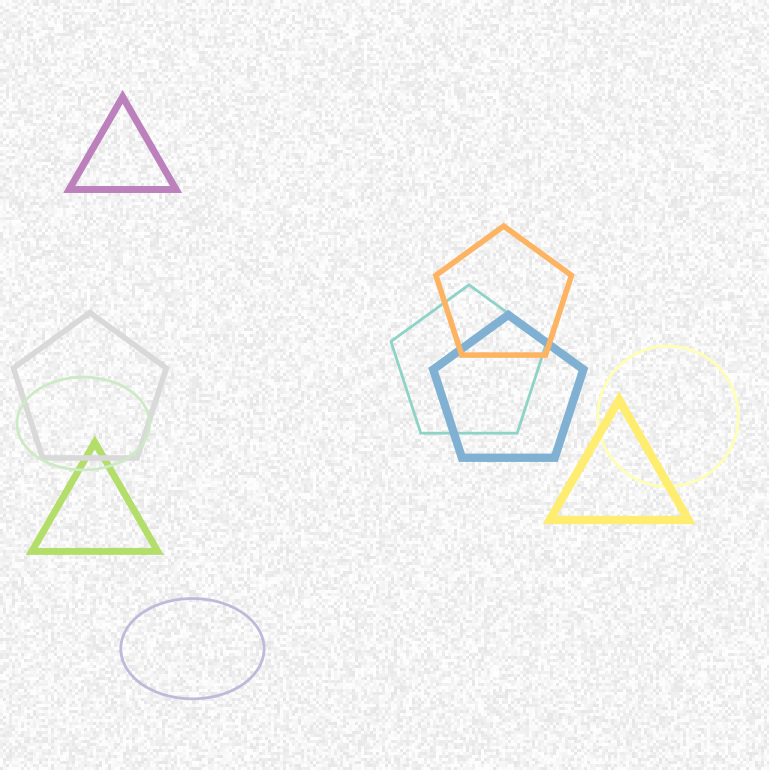[{"shape": "pentagon", "thickness": 1, "radius": 0.53, "center": [0.609, 0.524]}, {"shape": "circle", "thickness": 1, "radius": 0.46, "center": [0.868, 0.459]}, {"shape": "oval", "thickness": 1, "radius": 0.47, "center": [0.25, 0.158]}, {"shape": "pentagon", "thickness": 3, "radius": 0.51, "center": [0.66, 0.488]}, {"shape": "pentagon", "thickness": 2, "radius": 0.46, "center": [0.654, 0.614]}, {"shape": "triangle", "thickness": 2.5, "radius": 0.47, "center": [0.123, 0.331]}, {"shape": "pentagon", "thickness": 2, "radius": 0.52, "center": [0.117, 0.49]}, {"shape": "triangle", "thickness": 2.5, "radius": 0.4, "center": [0.159, 0.794]}, {"shape": "oval", "thickness": 1, "radius": 0.43, "center": [0.108, 0.45]}, {"shape": "triangle", "thickness": 3, "radius": 0.52, "center": [0.804, 0.377]}]